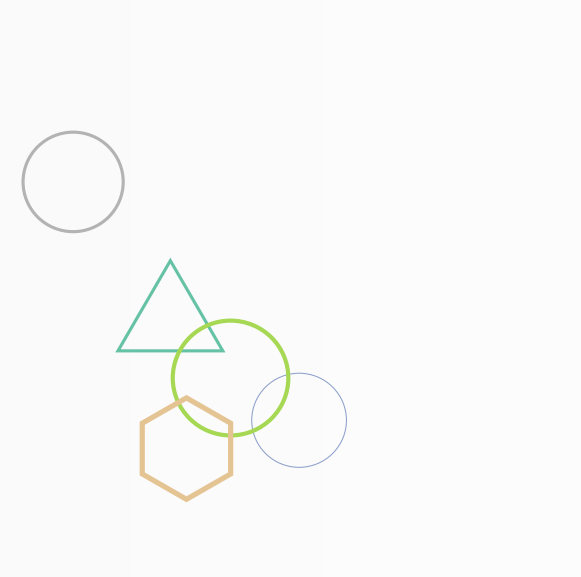[{"shape": "triangle", "thickness": 1.5, "radius": 0.52, "center": [0.293, 0.444]}, {"shape": "circle", "thickness": 0.5, "radius": 0.41, "center": [0.515, 0.271]}, {"shape": "circle", "thickness": 2, "radius": 0.5, "center": [0.397, 0.345]}, {"shape": "hexagon", "thickness": 2.5, "radius": 0.44, "center": [0.321, 0.222]}, {"shape": "circle", "thickness": 1.5, "radius": 0.43, "center": [0.126, 0.684]}]